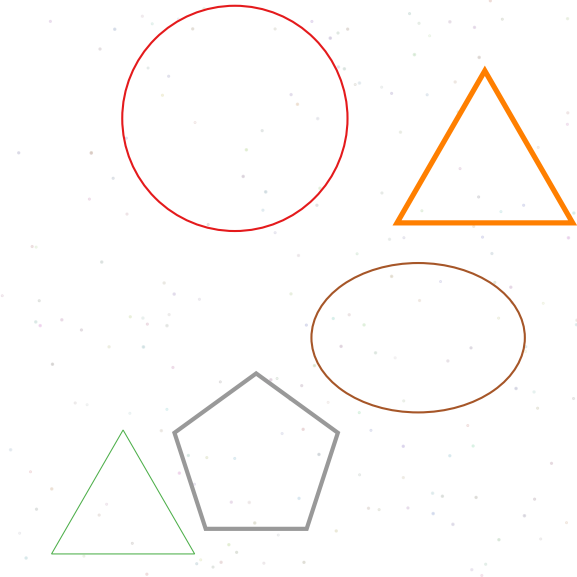[{"shape": "circle", "thickness": 1, "radius": 0.98, "center": [0.407, 0.794]}, {"shape": "triangle", "thickness": 0.5, "radius": 0.72, "center": [0.213, 0.111]}, {"shape": "triangle", "thickness": 2.5, "radius": 0.88, "center": [0.84, 0.701]}, {"shape": "oval", "thickness": 1, "radius": 0.92, "center": [0.724, 0.414]}, {"shape": "pentagon", "thickness": 2, "radius": 0.74, "center": [0.444, 0.204]}]